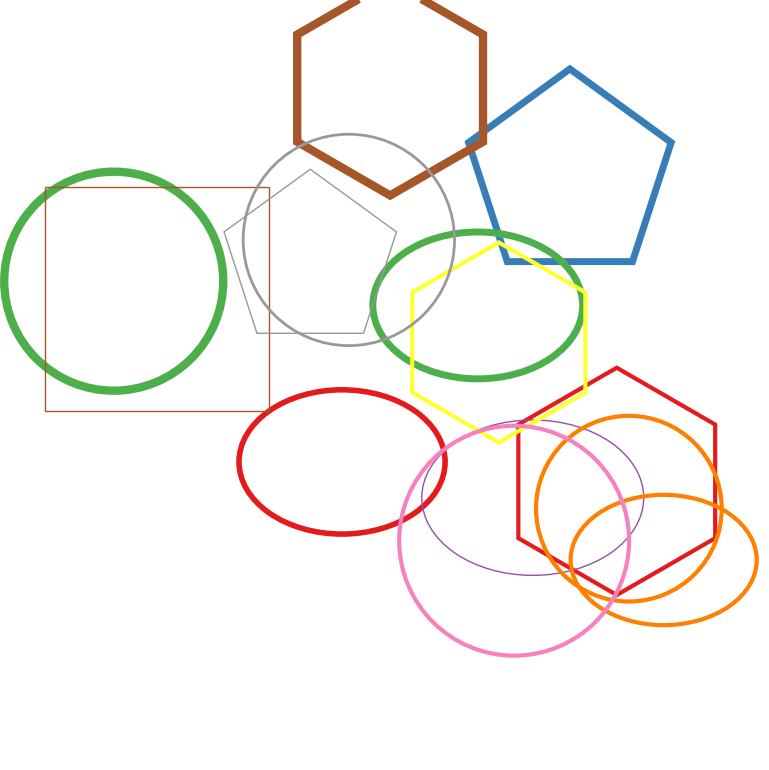[{"shape": "oval", "thickness": 2, "radius": 0.67, "center": [0.444, 0.4]}, {"shape": "hexagon", "thickness": 1.5, "radius": 0.74, "center": [0.801, 0.375]}, {"shape": "pentagon", "thickness": 2.5, "radius": 0.69, "center": [0.74, 0.772]}, {"shape": "oval", "thickness": 2.5, "radius": 0.68, "center": [0.62, 0.603]}, {"shape": "circle", "thickness": 3, "radius": 0.71, "center": [0.148, 0.635]}, {"shape": "oval", "thickness": 0.5, "radius": 0.72, "center": [0.692, 0.354]}, {"shape": "oval", "thickness": 1.5, "radius": 0.6, "center": [0.862, 0.273]}, {"shape": "circle", "thickness": 1.5, "radius": 0.6, "center": [0.817, 0.339]}, {"shape": "hexagon", "thickness": 1.5, "radius": 0.65, "center": [0.648, 0.555]}, {"shape": "hexagon", "thickness": 3, "radius": 0.7, "center": [0.507, 0.885]}, {"shape": "square", "thickness": 0.5, "radius": 0.73, "center": [0.204, 0.612]}, {"shape": "circle", "thickness": 1.5, "radius": 0.75, "center": [0.668, 0.298]}, {"shape": "circle", "thickness": 1, "radius": 0.69, "center": [0.453, 0.688]}, {"shape": "pentagon", "thickness": 0.5, "radius": 0.59, "center": [0.403, 0.662]}]